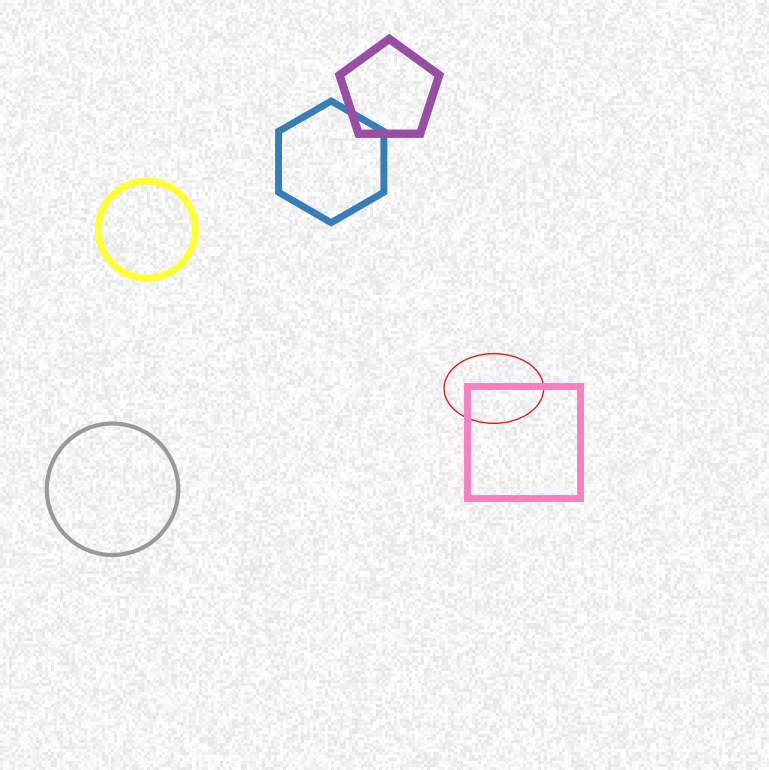[{"shape": "oval", "thickness": 0.5, "radius": 0.32, "center": [0.641, 0.495]}, {"shape": "hexagon", "thickness": 2.5, "radius": 0.39, "center": [0.43, 0.79]}, {"shape": "pentagon", "thickness": 3, "radius": 0.34, "center": [0.506, 0.881]}, {"shape": "circle", "thickness": 2.5, "radius": 0.32, "center": [0.191, 0.702]}, {"shape": "square", "thickness": 2.5, "radius": 0.37, "center": [0.68, 0.426]}, {"shape": "circle", "thickness": 1.5, "radius": 0.43, "center": [0.146, 0.365]}]